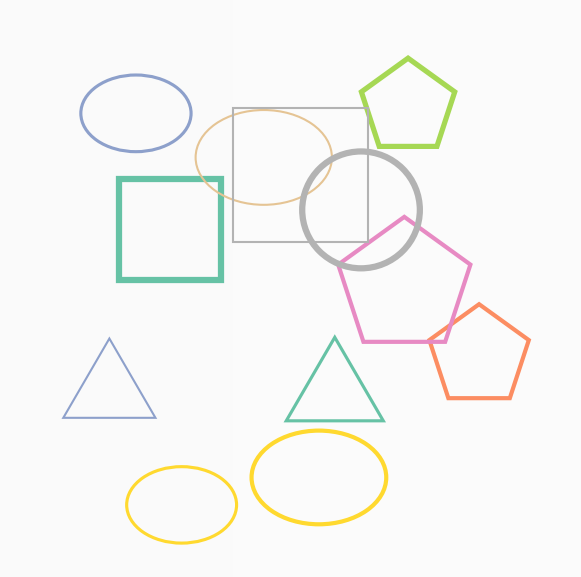[{"shape": "square", "thickness": 3, "radius": 0.44, "center": [0.293, 0.602]}, {"shape": "triangle", "thickness": 1.5, "radius": 0.48, "center": [0.576, 0.319]}, {"shape": "pentagon", "thickness": 2, "radius": 0.45, "center": [0.824, 0.382]}, {"shape": "oval", "thickness": 1.5, "radius": 0.47, "center": [0.234, 0.803]}, {"shape": "triangle", "thickness": 1, "radius": 0.46, "center": [0.188, 0.321]}, {"shape": "pentagon", "thickness": 2, "radius": 0.6, "center": [0.696, 0.504]}, {"shape": "pentagon", "thickness": 2.5, "radius": 0.42, "center": [0.702, 0.814]}, {"shape": "oval", "thickness": 2, "radius": 0.58, "center": [0.549, 0.172]}, {"shape": "oval", "thickness": 1.5, "radius": 0.47, "center": [0.312, 0.125]}, {"shape": "oval", "thickness": 1, "radius": 0.59, "center": [0.454, 0.727]}, {"shape": "square", "thickness": 1, "radius": 0.58, "center": [0.517, 0.696]}, {"shape": "circle", "thickness": 3, "radius": 0.51, "center": [0.621, 0.636]}]